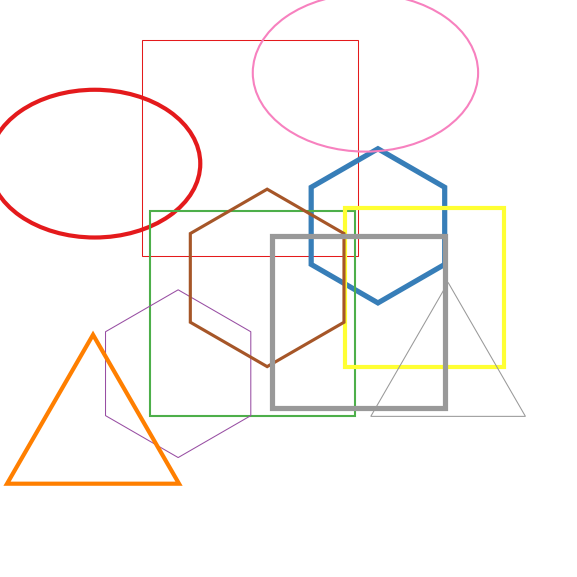[{"shape": "square", "thickness": 0.5, "radius": 0.94, "center": [0.433, 0.743]}, {"shape": "oval", "thickness": 2, "radius": 0.91, "center": [0.164, 0.716]}, {"shape": "hexagon", "thickness": 2.5, "radius": 0.67, "center": [0.654, 0.608]}, {"shape": "square", "thickness": 1, "radius": 0.89, "center": [0.437, 0.456]}, {"shape": "hexagon", "thickness": 0.5, "radius": 0.73, "center": [0.308, 0.352]}, {"shape": "triangle", "thickness": 2, "radius": 0.86, "center": [0.161, 0.248]}, {"shape": "square", "thickness": 2, "radius": 0.69, "center": [0.735, 0.501]}, {"shape": "hexagon", "thickness": 1.5, "radius": 0.77, "center": [0.463, 0.518]}, {"shape": "oval", "thickness": 1, "radius": 0.98, "center": [0.633, 0.873]}, {"shape": "triangle", "thickness": 0.5, "radius": 0.77, "center": [0.776, 0.355]}, {"shape": "square", "thickness": 2.5, "radius": 0.75, "center": [0.621, 0.442]}]